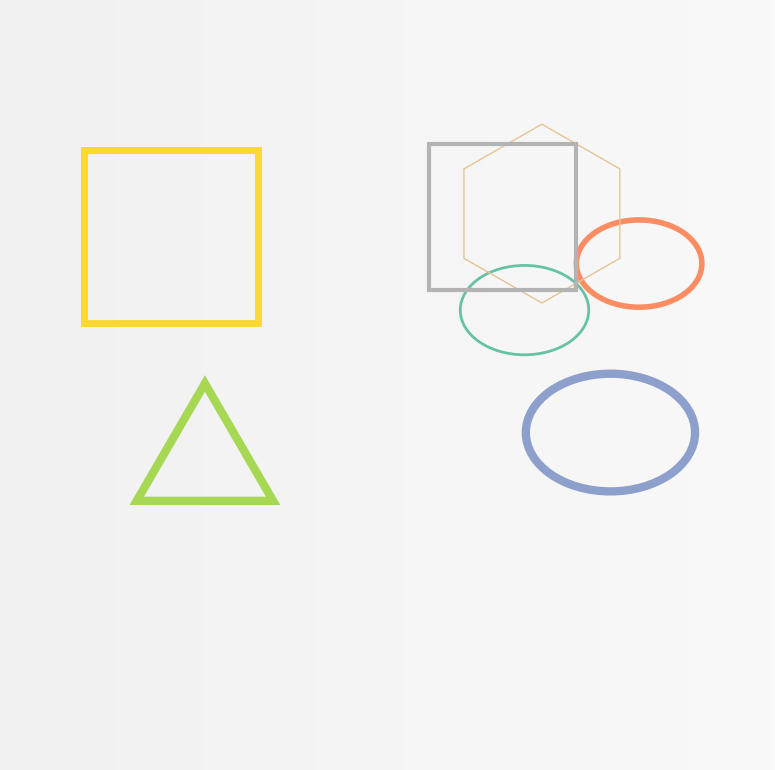[{"shape": "oval", "thickness": 1, "radius": 0.41, "center": [0.677, 0.597]}, {"shape": "oval", "thickness": 2, "radius": 0.4, "center": [0.825, 0.658]}, {"shape": "oval", "thickness": 3, "radius": 0.55, "center": [0.788, 0.438]}, {"shape": "triangle", "thickness": 3, "radius": 0.51, "center": [0.264, 0.4]}, {"shape": "square", "thickness": 2.5, "radius": 0.56, "center": [0.221, 0.692]}, {"shape": "hexagon", "thickness": 0.5, "radius": 0.58, "center": [0.699, 0.723]}, {"shape": "square", "thickness": 1.5, "radius": 0.47, "center": [0.649, 0.718]}]